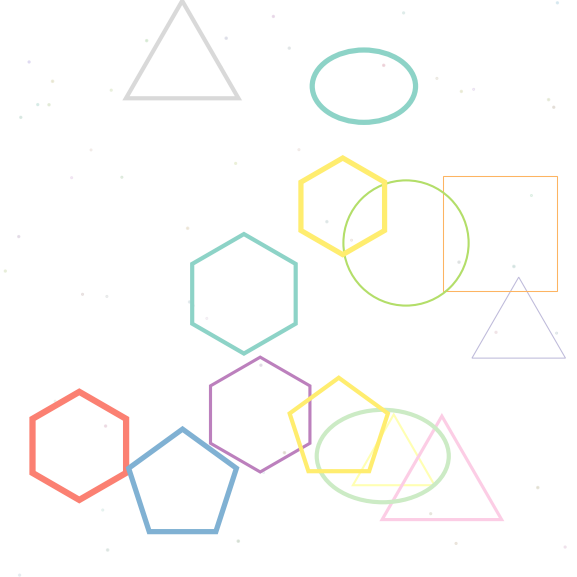[{"shape": "hexagon", "thickness": 2, "radius": 0.52, "center": [0.422, 0.49]}, {"shape": "oval", "thickness": 2.5, "radius": 0.45, "center": [0.63, 0.85]}, {"shape": "triangle", "thickness": 1, "radius": 0.41, "center": [0.682, 0.2]}, {"shape": "triangle", "thickness": 0.5, "radius": 0.47, "center": [0.898, 0.426]}, {"shape": "hexagon", "thickness": 3, "radius": 0.47, "center": [0.137, 0.227]}, {"shape": "pentagon", "thickness": 2.5, "radius": 0.49, "center": [0.316, 0.158]}, {"shape": "square", "thickness": 0.5, "radius": 0.5, "center": [0.866, 0.595]}, {"shape": "circle", "thickness": 1, "radius": 0.54, "center": [0.703, 0.578]}, {"shape": "triangle", "thickness": 1.5, "radius": 0.6, "center": [0.765, 0.159]}, {"shape": "triangle", "thickness": 2, "radius": 0.56, "center": [0.315, 0.885]}, {"shape": "hexagon", "thickness": 1.5, "radius": 0.5, "center": [0.451, 0.281]}, {"shape": "oval", "thickness": 2, "radius": 0.57, "center": [0.663, 0.209]}, {"shape": "hexagon", "thickness": 2.5, "radius": 0.42, "center": [0.594, 0.642]}, {"shape": "pentagon", "thickness": 2, "radius": 0.45, "center": [0.587, 0.256]}]